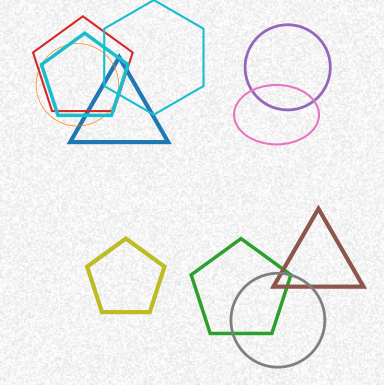[{"shape": "triangle", "thickness": 3, "radius": 0.74, "center": [0.31, 0.704]}, {"shape": "circle", "thickness": 0.5, "radius": 0.54, "center": [0.201, 0.78]}, {"shape": "pentagon", "thickness": 2.5, "radius": 0.68, "center": [0.626, 0.244]}, {"shape": "pentagon", "thickness": 1.5, "radius": 0.68, "center": [0.215, 0.822]}, {"shape": "circle", "thickness": 2, "radius": 0.55, "center": [0.747, 0.825]}, {"shape": "triangle", "thickness": 3, "radius": 0.68, "center": [0.827, 0.323]}, {"shape": "oval", "thickness": 1.5, "radius": 0.55, "center": [0.718, 0.702]}, {"shape": "circle", "thickness": 2, "radius": 0.61, "center": [0.722, 0.168]}, {"shape": "pentagon", "thickness": 3, "radius": 0.53, "center": [0.327, 0.275]}, {"shape": "pentagon", "thickness": 2.5, "radius": 0.59, "center": [0.22, 0.796]}, {"shape": "hexagon", "thickness": 1.5, "radius": 0.74, "center": [0.4, 0.851]}]